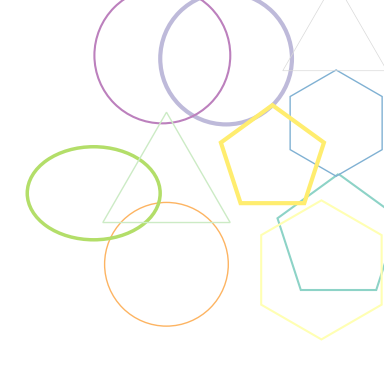[{"shape": "pentagon", "thickness": 1.5, "radius": 0.83, "center": [0.879, 0.382]}, {"shape": "hexagon", "thickness": 1.5, "radius": 0.9, "center": [0.835, 0.299]}, {"shape": "circle", "thickness": 3, "radius": 0.86, "center": [0.587, 0.848]}, {"shape": "hexagon", "thickness": 1, "radius": 0.69, "center": [0.873, 0.68]}, {"shape": "circle", "thickness": 1, "radius": 0.8, "center": [0.432, 0.314]}, {"shape": "oval", "thickness": 2.5, "radius": 0.86, "center": [0.243, 0.498]}, {"shape": "triangle", "thickness": 0.5, "radius": 0.78, "center": [0.87, 0.894]}, {"shape": "circle", "thickness": 1.5, "radius": 0.88, "center": [0.422, 0.856]}, {"shape": "triangle", "thickness": 1, "radius": 0.95, "center": [0.432, 0.518]}, {"shape": "pentagon", "thickness": 3, "radius": 0.7, "center": [0.708, 0.586]}]